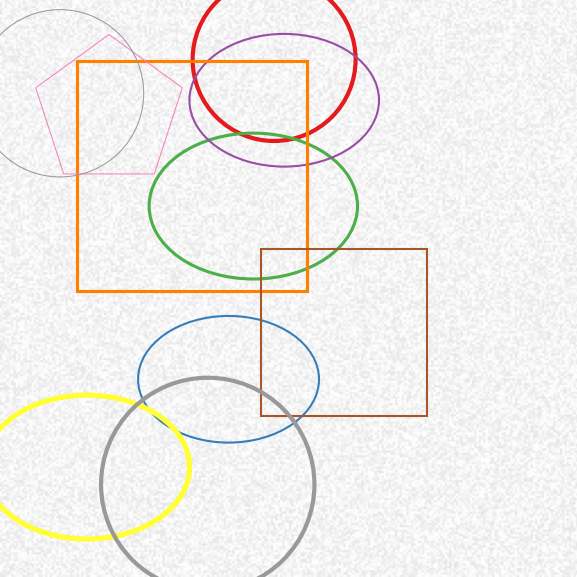[{"shape": "circle", "thickness": 2, "radius": 0.71, "center": [0.475, 0.896]}, {"shape": "oval", "thickness": 1, "radius": 0.78, "center": [0.396, 0.342]}, {"shape": "oval", "thickness": 1.5, "radius": 0.9, "center": [0.439, 0.642]}, {"shape": "oval", "thickness": 1, "radius": 0.82, "center": [0.492, 0.826]}, {"shape": "square", "thickness": 1.5, "radius": 0.99, "center": [0.333, 0.695]}, {"shape": "oval", "thickness": 2.5, "radius": 0.89, "center": [0.15, 0.19]}, {"shape": "square", "thickness": 1, "radius": 0.72, "center": [0.596, 0.424]}, {"shape": "pentagon", "thickness": 0.5, "radius": 0.67, "center": [0.189, 0.806]}, {"shape": "circle", "thickness": 2, "radius": 0.92, "center": [0.36, 0.16]}, {"shape": "circle", "thickness": 0.5, "radius": 0.72, "center": [0.104, 0.838]}]